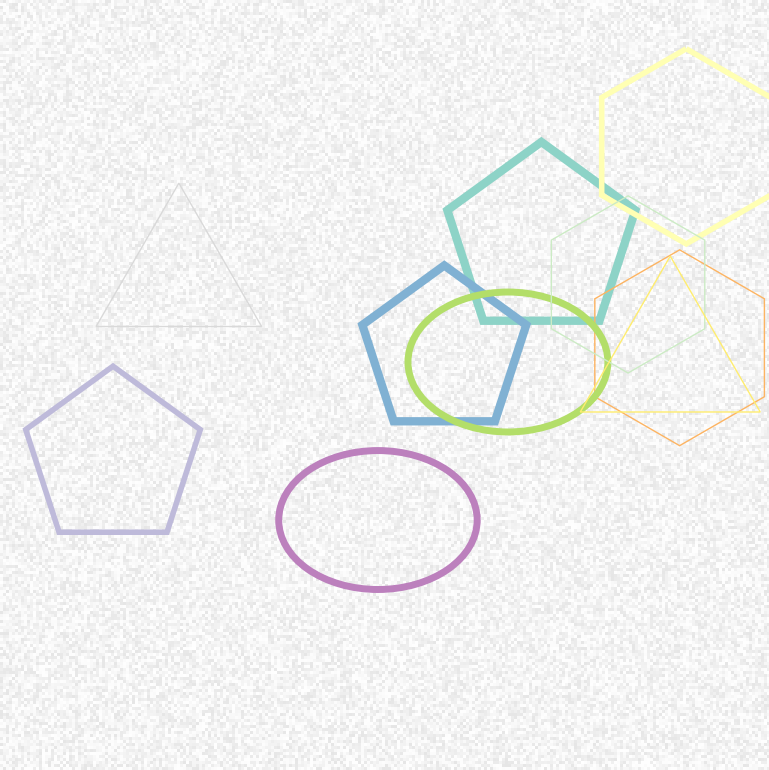[{"shape": "pentagon", "thickness": 3, "radius": 0.64, "center": [0.703, 0.687]}, {"shape": "hexagon", "thickness": 2, "radius": 0.63, "center": [0.891, 0.81]}, {"shape": "pentagon", "thickness": 2, "radius": 0.6, "center": [0.147, 0.405]}, {"shape": "pentagon", "thickness": 3, "radius": 0.56, "center": [0.577, 0.543]}, {"shape": "hexagon", "thickness": 0.5, "radius": 0.64, "center": [0.883, 0.548]}, {"shape": "oval", "thickness": 2.5, "radius": 0.65, "center": [0.66, 0.53]}, {"shape": "triangle", "thickness": 0.5, "radius": 0.62, "center": [0.232, 0.638]}, {"shape": "oval", "thickness": 2.5, "radius": 0.64, "center": [0.491, 0.325]}, {"shape": "hexagon", "thickness": 0.5, "radius": 0.58, "center": [0.816, 0.631]}, {"shape": "triangle", "thickness": 0.5, "radius": 0.67, "center": [0.87, 0.532]}]